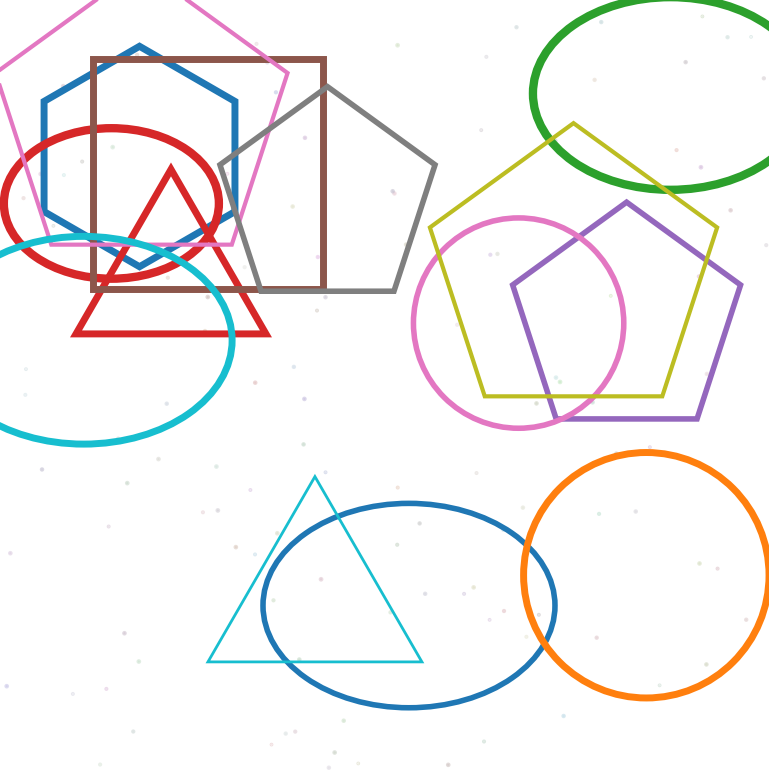[{"shape": "oval", "thickness": 2, "radius": 0.95, "center": [0.531, 0.214]}, {"shape": "hexagon", "thickness": 2.5, "radius": 0.72, "center": [0.181, 0.797]}, {"shape": "circle", "thickness": 2.5, "radius": 0.8, "center": [0.839, 0.253]}, {"shape": "oval", "thickness": 3, "radius": 0.89, "center": [0.871, 0.879]}, {"shape": "triangle", "thickness": 2.5, "radius": 0.71, "center": [0.222, 0.638]}, {"shape": "oval", "thickness": 3, "radius": 0.7, "center": [0.145, 0.736]}, {"shape": "pentagon", "thickness": 2, "radius": 0.78, "center": [0.814, 0.582]}, {"shape": "square", "thickness": 2.5, "radius": 0.75, "center": [0.27, 0.774]}, {"shape": "pentagon", "thickness": 1.5, "radius": 1.0, "center": [0.184, 0.844]}, {"shape": "circle", "thickness": 2, "radius": 0.68, "center": [0.674, 0.58]}, {"shape": "pentagon", "thickness": 2, "radius": 0.73, "center": [0.425, 0.741]}, {"shape": "pentagon", "thickness": 1.5, "radius": 0.98, "center": [0.745, 0.644]}, {"shape": "oval", "thickness": 2.5, "radius": 0.96, "center": [0.109, 0.558]}, {"shape": "triangle", "thickness": 1, "radius": 0.8, "center": [0.409, 0.221]}]